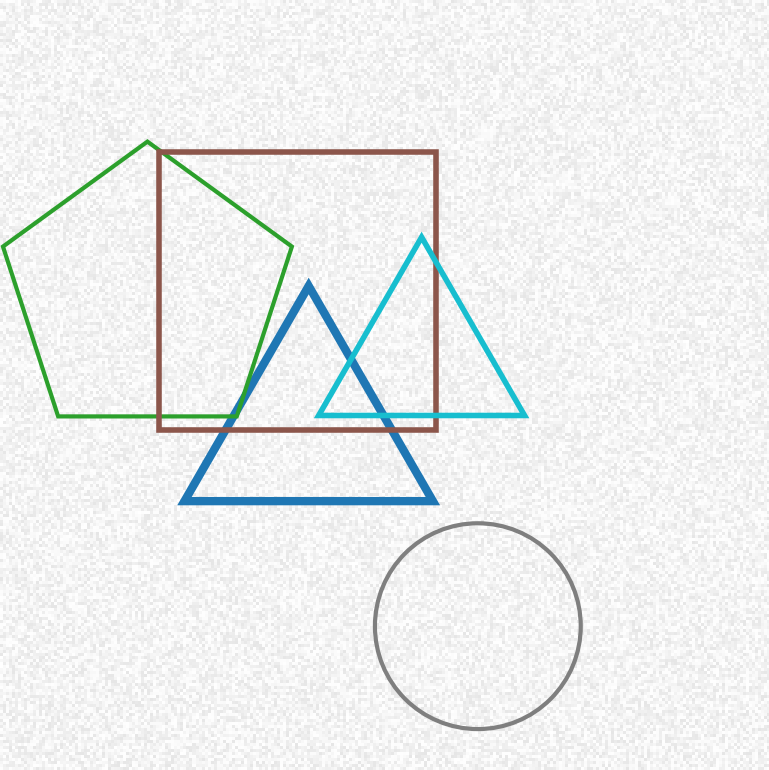[{"shape": "triangle", "thickness": 3, "radius": 0.93, "center": [0.401, 0.442]}, {"shape": "pentagon", "thickness": 1.5, "radius": 0.99, "center": [0.191, 0.619]}, {"shape": "square", "thickness": 2, "radius": 0.9, "center": [0.386, 0.622]}, {"shape": "circle", "thickness": 1.5, "radius": 0.67, "center": [0.621, 0.187]}, {"shape": "triangle", "thickness": 2, "radius": 0.77, "center": [0.548, 0.538]}]